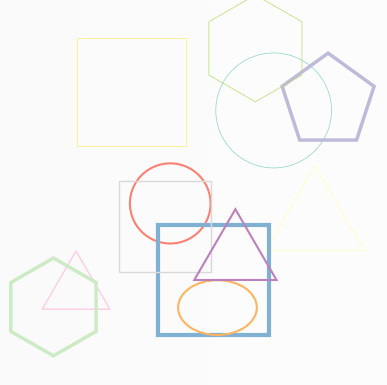[{"shape": "circle", "thickness": 0.5, "radius": 0.75, "center": [0.706, 0.713]}, {"shape": "triangle", "thickness": 0.5, "radius": 0.73, "center": [0.813, 0.424]}, {"shape": "pentagon", "thickness": 2.5, "radius": 0.62, "center": [0.847, 0.737]}, {"shape": "circle", "thickness": 1.5, "radius": 0.52, "center": [0.439, 0.472]}, {"shape": "square", "thickness": 3, "radius": 0.71, "center": [0.55, 0.273]}, {"shape": "oval", "thickness": 1.5, "radius": 0.51, "center": [0.561, 0.201]}, {"shape": "hexagon", "thickness": 0.5, "radius": 0.69, "center": [0.659, 0.874]}, {"shape": "triangle", "thickness": 1, "radius": 0.5, "center": [0.196, 0.247]}, {"shape": "square", "thickness": 1, "radius": 0.59, "center": [0.425, 0.411]}, {"shape": "triangle", "thickness": 1.5, "radius": 0.61, "center": [0.607, 0.334]}, {"shape": "hexagon", "thickness": 2.5, "radius": 0.63, "center": [0.138, 0.203]}, {"shape": "square", "thickness": 0.5, "radius": 0.7, "center": [0.339, 0.761]}]